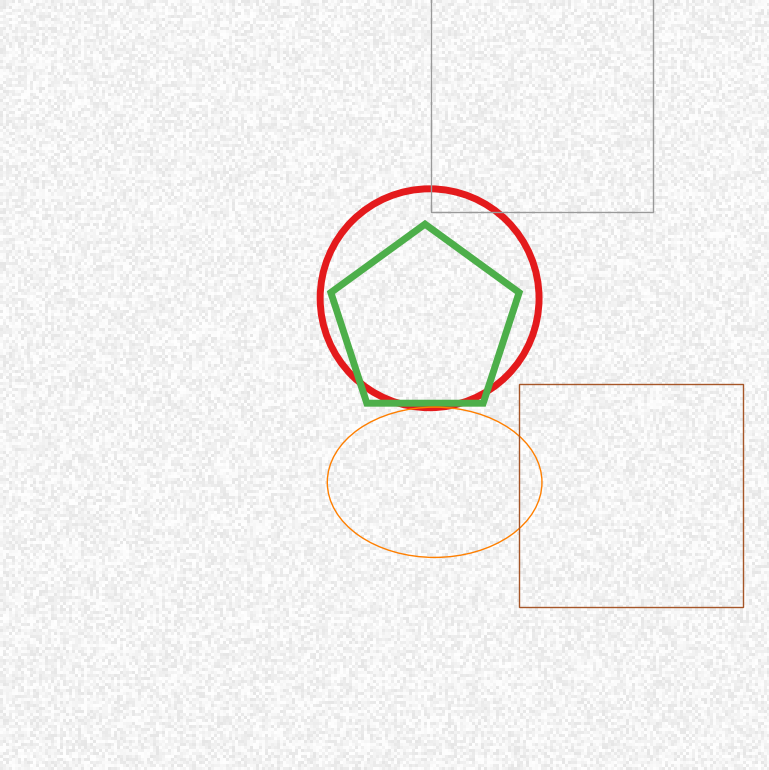[{"shape": "circle", "thickness": 2.5, "radius": 0.71, "center": [0.558, 0.613]}, {"shape": "pentagon", "thickness": 2.5, "radius": 0.64, "center": [0.552, 0.58]}, {"shape": "oval", "thickness": 0.5, "radius": 0.7, "center": [0.564, 0.374]}, {"shape": "square", "thickness": 0.5, "radius": 0.73, "center": [0.819, 0.357]}, {"shape": "square", "thickness": 0.5, "radius": 0.72, "center": [0.704, 0.868]}]